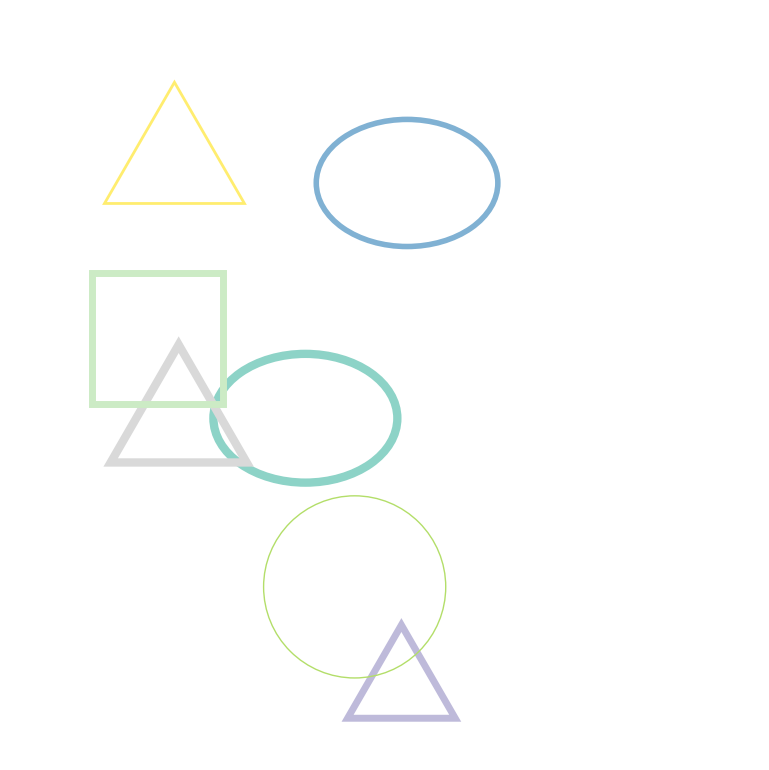[{"shape": "oval", "thickness": 3, "radius": 0.6, "center": [0.397, 0.457]}, {"shape": "triangle", "thickness": 2.5, "radius": 0.4, "center": [0.521, 0.108]}, {"shape": "oval", "thickness": 2, "radius": 0.59, "center": [0.529, 0.762]}, {"shape": "circle", "thickness": 0.5, "radius": 0.59, "center": [0.461, 0.238]}, {"shape": "triangle", "thickness": 3, "radius": 0.51, "center": [0.232, 0.45]}, {"shape": "square", "thickness": 2.5, "radius": 0.43, "center": [0.205, 0.56]}, {"shape": "triangle", "thickness": 1, "radius": 0.52, "center": [0.227, 0.788]}]